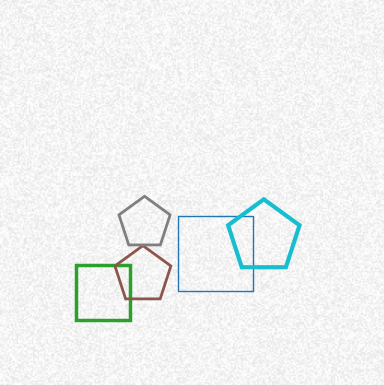[{"shape": "square", "thickness": 1, "radius": 0.48, "center": [0.56, 0.342]}, {"shape": "square", "thickness": 2.5, "radius": 0.35, "center": [0.268, 0.24]}, {"shape": "pentagon", "thickness": 2, "radius": 0.38, "center": [0.371, 0.286]}, {"shape": "pentagon", "thickness": 2, "radius": 0.35, "center": [0.375, 0.42]}, {"shape": "pentagon", "thickness": 3, "radius": 0.49, "center": [0.685, 0.385]}]